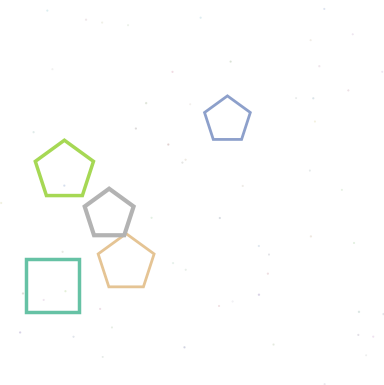[{"shape": "square", "thickness": 2.5, "radius": 0.34, "center": [0.137, 0.259]}, {"shape": "pentagon", "thickness": 2, "radius": 0.31, "center": [0.591, 0.688]}, {"shape": "pentagon", "thickness": 2.5, "radius": 0.4, "center": [0.167, 0.556]}, {"shape": "pentagon", "thickness": 2, "radius": 0.38, "center": [0.328, 0.317]}, {"shape": "pentagon", "thickness": 3, "radius": 0.33, "center": [0.283, 0.443]}]